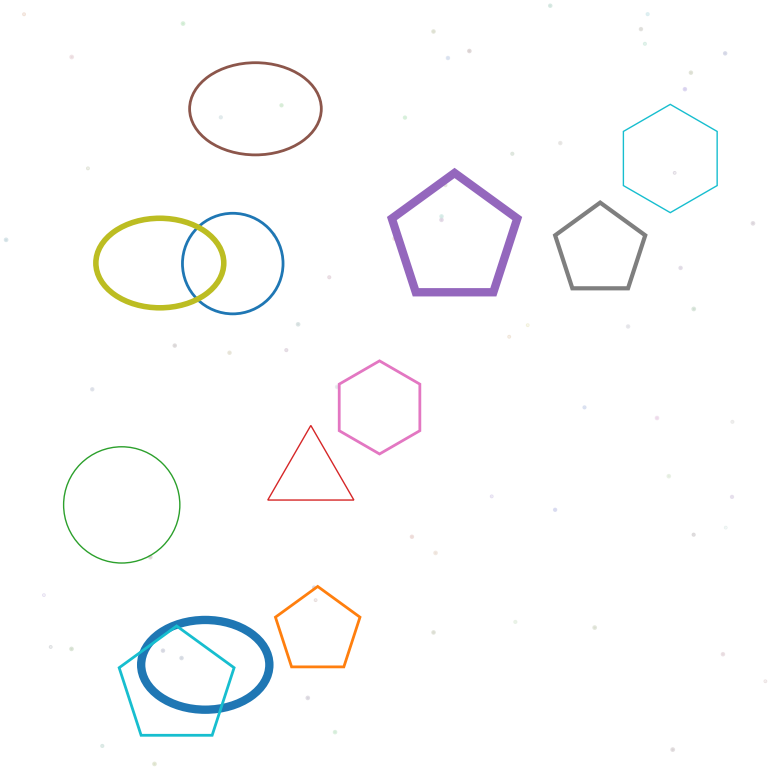[{"shape": "oval", "thickness": 3, "radius": 0.42, "center": [0.267, 0.137]}, {"shape": "circle", "thickness": 1, "radius": 0.33, "center": [0.302, 0.658]}, {"shape": "pentagon", "thickness": 1, "radius": 0.29, "center": [0.413, 0.181]}, {"shape": "circle", "thickness": 0.5, "radius": 0.38, "center": [0.158, 0.344]}, {"shape": "triangle", "thickness": 0.5, "radius": 0.32, "center": [0.404, 0.383]}, {"shape": "pentagon", "thickness": 3, "radius": 0.43, "center": [0.59, 0.69]}, {"shape": "oval", "thickness": 1, "radius": 0.43, "center": [0.332, 0.859]}, {"shape": "hexagon", "thickness": 1, "radius": 0.3, "center": [0.493, 0.471]}, {"shape": "pentagon", "thickness": 1.5, "radius": 0.31, "center": [0.779, 0.675]}, {"shape": "oval", "thickness": 2, "radius": 0.42, "center": [0.208, 0.658]}, {"shape": "pentagon", "thickness": 1, "radius": 0.39, "center": [0.229, 0.109]}, {"shape": "hexagon", "thickness": 0.5, "radius": 0.35, "center": [0.87, 0.794]}]